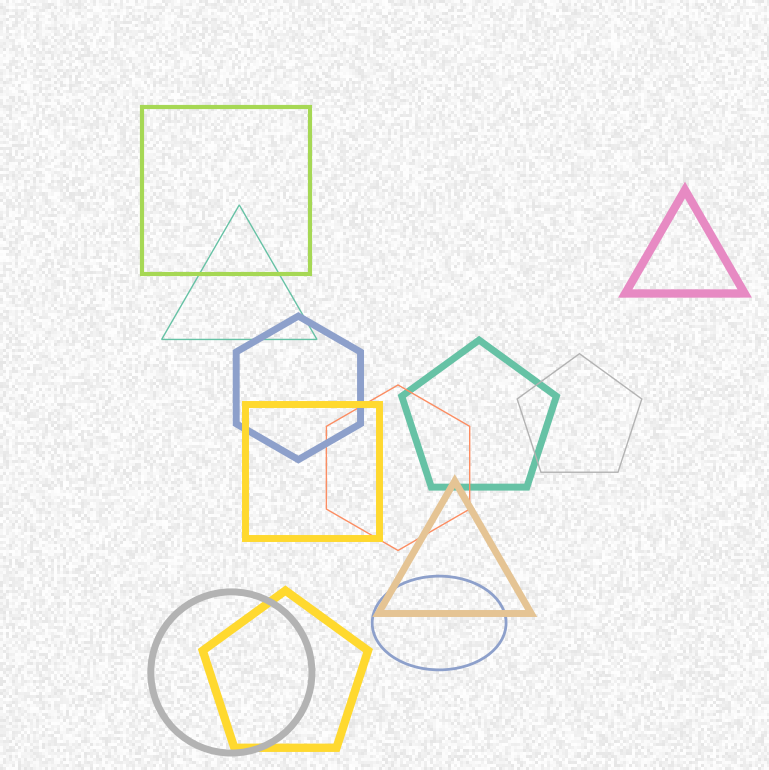[{"shape": "triangle", "thickness": 0.5, "radius": 0.58, "center": [0.311, 0.617]}, {"shape": "pentagon", "thickness": 2.5, "radius": 0.53, "center": [0.622, 0.453]}, {"shape": "hexagon", "thickness": 0.5, "radius": 0.54, "center": [0.517, 0.393]}, {"shape": "oval", "thickness": 1, "radius": 0.43, "center": [0.57, 0.191]}, {"shape": "hexagon", "thickness": 2.5, "radius": 0.47, "center": [0.388, 0.496]}, {"shape": "triangle", "thickness": 3, "radius": 0.45, "center": [0.89, 0.664]}, {"shape": "square", "thickness": 1.5, "radius": 0.54, "center": [0.293, 0.753]}, {"shape": "pentagon", "thickness": 3, "radius": 0.56, "center": [0.371, 0.12]}, {"shape": "square", "thickness": 2.5, "radius": 0.44, "center": [0.406, 0.389]}, {"shape": "triangle", "thickness": 2.5, "radius": 0.57, "center": [0.591, 0.261]}, {"shape": "pentagon", "thickness": 0.5, "radius": 0.43, "center": [0.753, 0.456]}, {"shape": "circle", "thickness": 2.5, "radius": 0.52, "center": [0.3, 0.127]}]